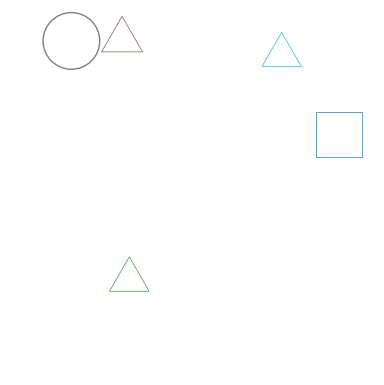[{"shape": "square", "thickness": 0.5, "radius": 0.29, "center": [0.881, 0.65]}, {"shape": "triangle", "thickness": 0.5, "radius": 0.3, "center": [0.336, 0.273]}, {"shape": "triangle", "thickness": 0.5, "radius": 0.31, "center": [0.317, 0.896]}, {"shape": "circle", "thickness": 1, "radius": 0.37, "center": [0.185, 0.894]}, {"shape": "triangle", "thickness": 0.5, "radius": 0.29, "center": [0.732, 0.857]}]